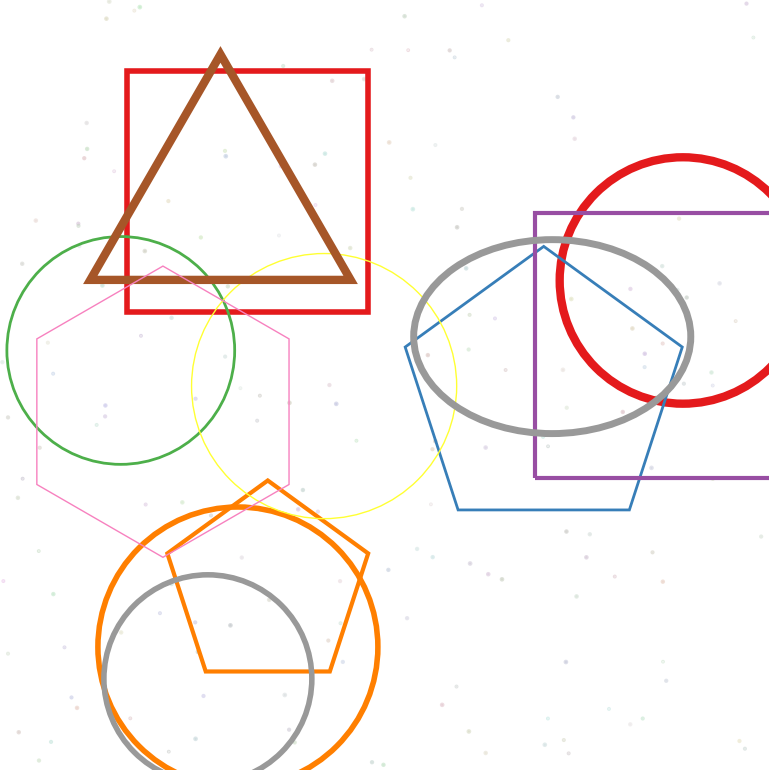[{"shape": "circle", "thickness": 3, "radius": 0.8, "center": [0.887, 0.636]}, {"shape": "square", "thickness": 2, "radius": 0.78, "center": [0.322, 0.751]}, {"shape": "pentagon", "thickness": 1, "radius": 0.95, "center": [0.706, 0.491]}, {"shape": "circle", "thickness": 1, "radius": 0.74, "center": [0.157, 0.545]}, {"shape": "square", "thickness": 1.5, "radius": 0.86, "center": [0.867, 0.552]}, {"shape": "pentagon", "thickness": 1.5, "radius": 0.69, "center": [0.348, 0.239]}, {"shape": "circle", "thickness": 2, "radius": 0.91, "center": [0.309, 0.16]}, {"shape": "circle", "thickness": 0.5, "radius": 0.86, "center": [0.421, 0.499]}, {"shape": "triangle", "thickness": 3, "radius": 0.98, "center": [0.286, 0.734]}, {"shape": "hexagon", "thickness": 0.5, "radius": 0.95, "center": [0.212, 0.465]}, {"shape": "circle", "thickness": 2, "radius": 0.68, "center": [0.27, 0.118]}, {"shape": "oval", "thickness": 2.5, "radius": 0.9, "center": [0.717, 0.563]}]